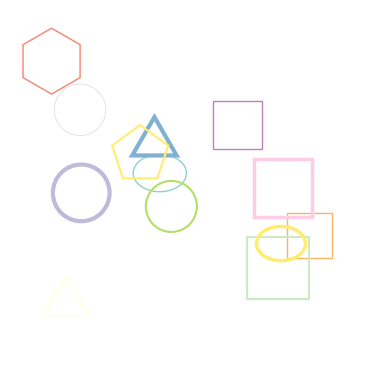[{"shape": "oval", "thickness": 1, "radius": 0.35, "center": [0.415, 0.55]}, {"shape": "triangle", "thickness": 0.5, "radius": 0.34, "center": [0.172, 0.214]}, {"shape": "circle", "thickness": 3, "radius": 0.37, "center": [0.211, 0.499]}, {"shape": "hexagon", "thickness": 1, "radius": 0.43, "center": [0.134, 0.841]}, {"shape": "triangle", "thickness": 3, "radius": 0.33, "center": [0.401, 0.629]}, {"shape": "square", "thickness": 1, "radius": 0.29, "center": [0.804, 0.389]}, {"shape": "circle", "thickness": 1.5, "radius": 0.33, "center": [0.445, 0.464]}, {"shape": "square", "thickness": 2.5, "radius": 0.38, "center": [0.736, 0.512]}, {"shape": "circle", "thickness": 0.5, "radius": 0.33, "center": [0.208, 0.715]}, {"shape": "square", "thickness": 1, "radius": 0.31, "center": [0.617, 0.676]}, {"shape": "square", "thickness": 1.5, "radius": 0.41, "center": [0.723, 0.304]}, {"shape": "pentagon", "thickness": 1.5, "radius": 0.38, "center": [0.364, 0.599]}, {"shape": "oval", "thickness": 2.5, "radius": 0.32, "center": [0.73, 0.367]}]